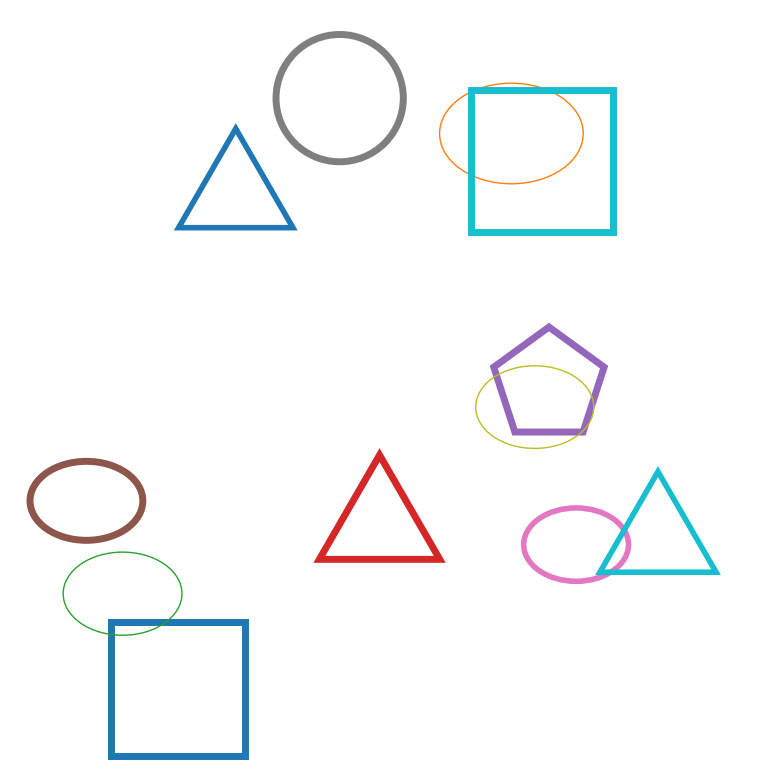[{"shape": "triangle", "thickness": 2, "radius": 0.43, "center": [0.306, 0.747]}, {"shape": "square", "thickness": 2.5, "radius": 0.43, "center": [0.231, 0.105]}, {"shape": "oval", "thickness": 0.5, "radius": 0.47, "center": [0.664, 0.827]}, {"shape": "oval", "thickness": 0.5, "radius": 0.39, "center": [0.159, 0.229]}, {"shape": "triangle", "thickness": 2.5, "radius": 0.45, "center": [0.493, 0.319]}, {"shape": "pentagon", "thickness": 2.5, "radius": 0.38, "center": [0.713, 0.5]}, {"shape": "oval", "thickness": 2.5, "radius": 0.37, "center": [0.112, 0.35]}, {"shape": "oval", "thickness": 2, "radius": 0.34, "center": [0.748, 0.293]}, {"shape": "circle", "thickness": 2.5, "radius": 0.41, "center": [0.441, 0.873]}, {"shape": "oval", "thickness": 0.5, "radius": 0.38, "center": [0.694, 0.471]}, {"shape": "triangle", "thickness": 2, "radius": 0.44, "center": [0.855, 0.3]}, {"shape": "square", "thickness": 2.5, "radius": 0.46, "center": [0.704, 0.791]}]